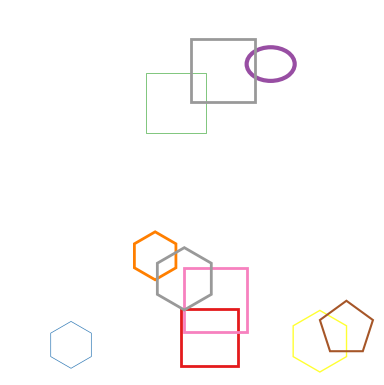[{"shape": "square", "thickness": 2, "radius": 0.37, "center": [0.545, 0.123]}, {"shape": "hexagon", "thickness": 0.5, "radius": 0.3, "center": [0.184, 0.104]}, {"shape": "square", "thickness": 0.5, "radius": 0.39, "center": [0.457, 0.733]}, {"shape": "oval", "thickness": 3, "radius": 0.31, "center": [0.703, 0.834]}, {"shape": "hexagon", "thickness": 2, "radius": 0.31, "center": [0.403, 0.336]}, {"shape": "hexagon", "thickness": 1, "radius": 0.4, "center": [0.831, 0.114]}, {"shape": "pentagon", "thickness": 1.5, "radius": 0.36, "center": [0.9, 0.146]}, {"shape": "square", "thickness": 2, "radius": 0.41, "center": [0.56, 0.221]}, {"shape": "square", "thickness": 2, "radius": 0.41, "center": [0.579, 0.817]}, {"shape": "hexagon", "thickness": 2, "radius": 0.4, "center": [0.479, 0.276]}]